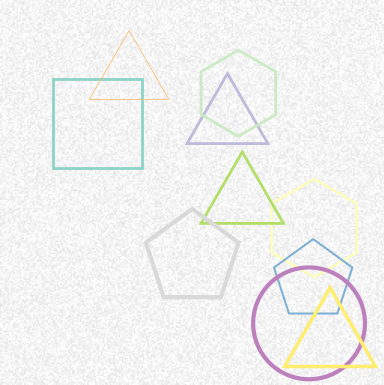[{"shape": "square", "thickness": 2, "radius": 0.58, "center": [0.253, 0.679]}, {"shape": "hexagon", "thickness": 1.5, "radius": 0.64, "center": [0.816, 0.408]}, {"shape": "triangle", "thickness": 2, "radius": 0.61, "center": [0.591, 0.688]}, {"shape": "pentagon", "thickness": 1.5, "radius": 0.53, "center": [0.813, 0.272]}, {"shape": "triangle", "thickness": 0.5, "radius": 0.6, "center": [0.335, 0.801]}, {"shape": "triangle", "thickness": 2, "radius": 0.62, "center": [0.629, 0.482]}, {"shape": "pentagon", "thickness": 3, "radius": 0.63, "center": [0.499, 0.331]}, {"shape": "circle", "thickness": 3, "radius": 0.73, "center": [0.803, 0.16]}, {"shape": "hexagon", "thickness": 2, "radius": 0.56, "center": [0.619, 0.758]}, {"shape": "triangle", "thickness": 2.5, "radius": 0.68, "center": [0.857, 0.116]}]